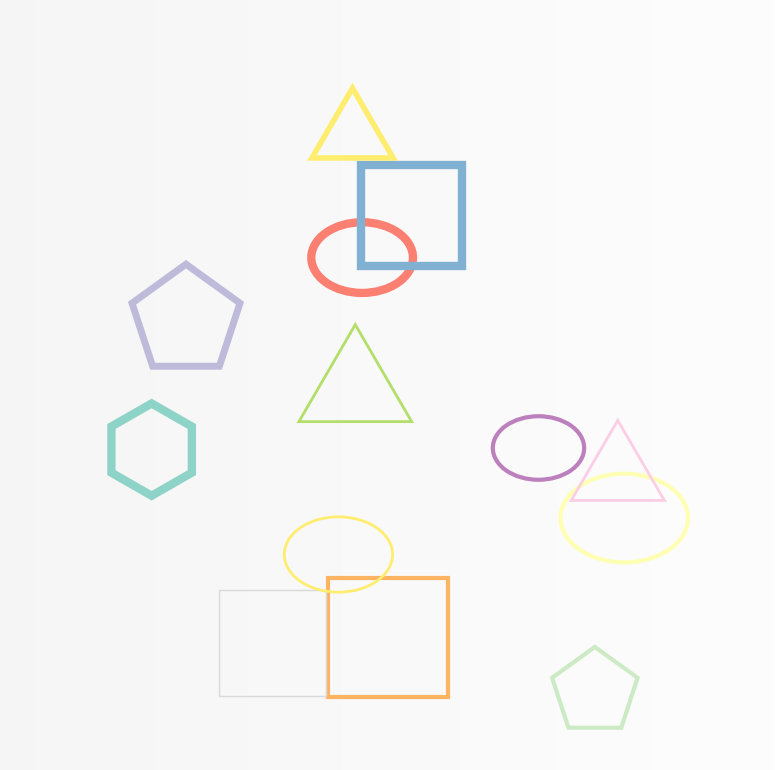[{"shape": "hexagon", "thickness": 3, "radius": 0.3, "center": [0.196, 0.416]}, {"shape": "oval", "thickness": 1.5, "radius": 0.41, "center": [0.806, 0.327]}, {"shape": "pentagon", "thickness": 2.5, "radius": 0.37, "center": [0.24, 0.584]}, {"shape": "oval", "thickness": 3, "radius": 0.33, "center": [0.467, 0.665]}, {"shape": "square", "thickness": 3, "radius": 0.33, "center": [0.531, 0.72]}, {"shape": "square", "thickness": 1.5, "radius": 0.39, "center": [0.501, 0.172]}, {"shape": "triangle", "thickness": 1, "radius": 0.42, "center": [0.458, 0.494]}, {"shape": "triangle", "thickness": 1, "radius": 0.35, "center": [0.797, 0.385]}, {"shape": "square", "thickness": 0.5, "radius": 0.34, "center": [0.352, 0.165]}, {"shape": "oval", "thickness": 1.5, "radius": 0.29, "center": [0.695, 0.418]}, {"shape": "pentagon", "thickness": 1.5, "radius": 0.29, "center": [0.768, 0.102]}, {"shape": "triangle", "thickness": 2, "radius": 0.3, "center": [0.455, 0.825]}, {"shape": "oval", "thickness": 1, "radius": 0.35, "center": [0.437, 0.28]}]